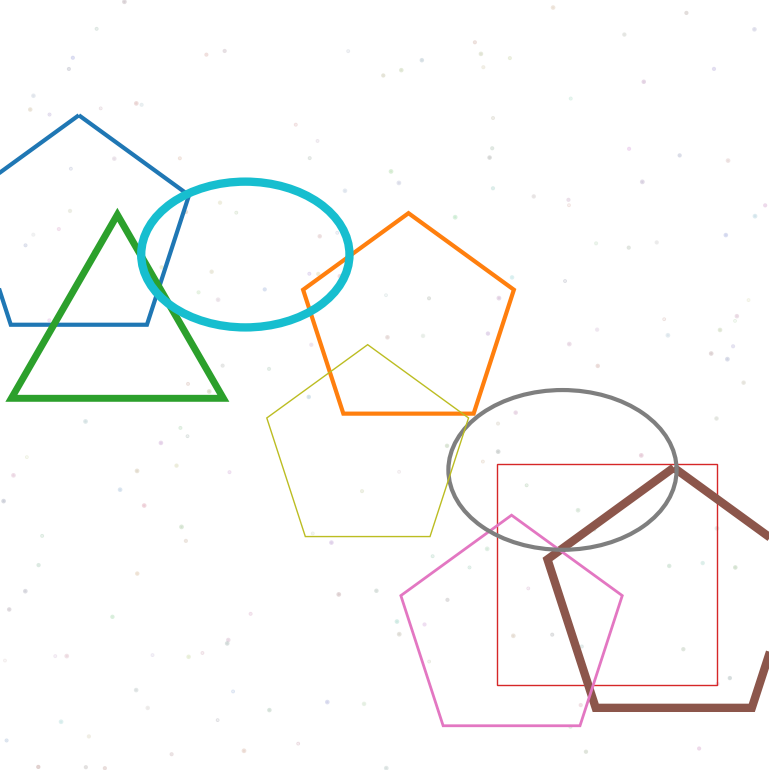[{"shape": "pentagon", "thickness": 1.5, "radius": 0.75, "center": [0.102, 0.7]}, {"shape": "pentagon", "thickness": 1.5, "radius": 0.72, "center": [0.531, 0.579]}, {"shape": "triangle", "thickness": 2.5, "radius": 0.79, "center": [0.152, 0.562]}, {"shape": "square", "thickness": 0.5, "radius": 0.72, "center": [0.788, 0.254]}, {"shape": "pentagon", "thickness": 3, "radius": 0.86, "center": [0.875, 0.22]}, {"shape": "pentagon", "thickness": 1, "radius": 0.76, "center": [0.664, 0.18]}, {"shape": "oval", "thickness": 1.5, "radius": 0.74, "center": [0.731, 0.39]}, {"shape": "pentagon", "thickness": 0.5, "radius": 0.69, "center": [0.477, 0.415]}, {"shape": "oval", "thickness": 3, "radius": 0.68, "center": [0.319, 0.669]}]